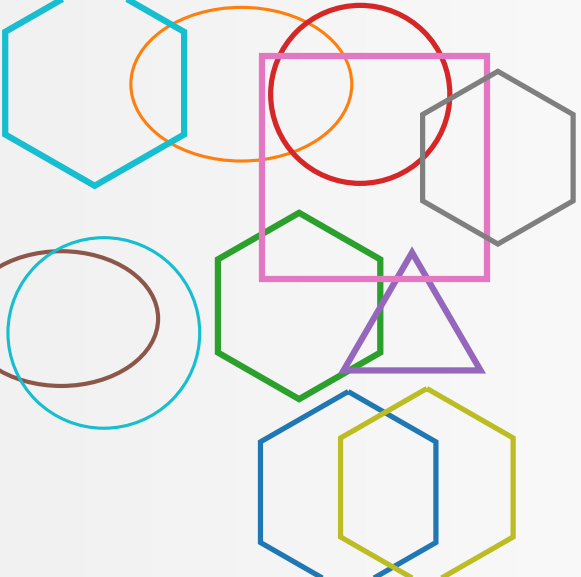[{"shape": "hexagon", "thickness": 2.5, "radius": 0.87, "center": [0.599, 0.147]}, {"shape": "oval", "thickness": 1.5, "radius": 0.95, "center": [0.415, 0.853]}, {"shape": "hexagon", "thickness": 3, "radius": 0.81, "center": [0.515, 0.469]}, {"shape": "circle", "thickness": 2.5, "radius": 0.77, "center": [0.62, 0.836]}, {"shape": "triangle", "thickness": 3, "radius": 0.68, "center": [0.709, 0.426]}, {"shape": "oval", "thickness": 2, "radius": 0.83, "center": [0.105, 0.447]}, {"shape": "square", "thickness": 3, "radius": 0.97, "center": [0.644, 0.709]}, {"shape": "hexagon", "thickness": 2.5, "radius": 0.75, "center": [0.857, 0.726]}, {"shape": "hexagon", "thickness": 2.5, "radius": 0.86, "center": [0.734, 0.155]}, {"shape": "hexagon", "thickness": 3, "radius": 0.89, "center": [0.163, 0.855]}, {"shape": "circle", "thickness": 1.5, "radius": 0.82, "center": [0.179, 0.423]}]